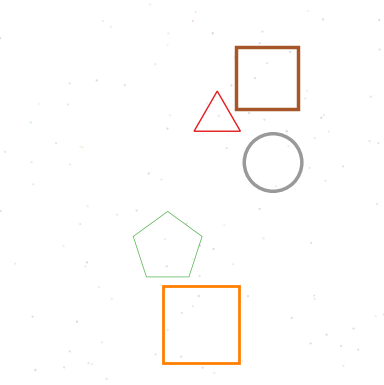[{"shape": "triangle", "thickness": 1, "radius": 0.35, "center": [0.564, 0.694]}, {"shape": "pentagon", "thickness": 0.5, "radius": 0.47, "center": [0.436, 0.357]}, {"shape": "square", "thickness": 2, "radius": 0.5, "center": [0.522, 0.157]}, {"shape": "square", "thickness": 2.5, "radius": 0.4, "center": [0.693, 0.797]}, {"shape": "circle", "thickness": 2.5, "radius": 0.37, "center": [0.709, 0.578]}]